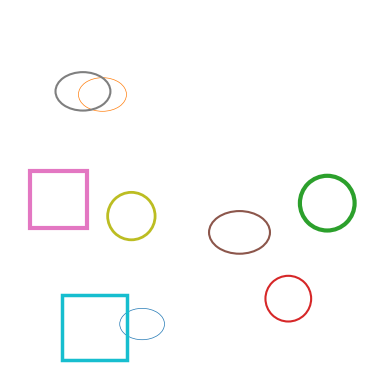[{"shape": "oval", "thickness": 0.5, "radius": 0.29, "center": [0.369, 0.158]}, {"shape": "oval", "thickness": 0.5, "radius": 0.31, "center": [0.266, 0.755]}, {"shape": "circle", "thickness": 3, "radius": 0.36, "center": [0.85, 0.472]}, {"shape": "circle", "thickness": 1.5, "radius": 0.3, "center": [0.749, 0.224]}, {"shape": "oval", "thickness": 1.5, "radius": 0.4, "center": [0.622, 0.396]}, {"shape": "square", "thickness": 3, "radius": 0.37, "center": [0.152, 0.482]}, {"shape": "oval", "thickness": 1.5, "radius": 0.36, "center": [0.215, 0.763]}, {"shape": "circle", "thickness": 2, "radius": 0.31, "center": [0.341, 0.439]}, {"shape": "square", "thickness": 2.5, "radius": 0.42, "center": [0.246, 0.15]}]